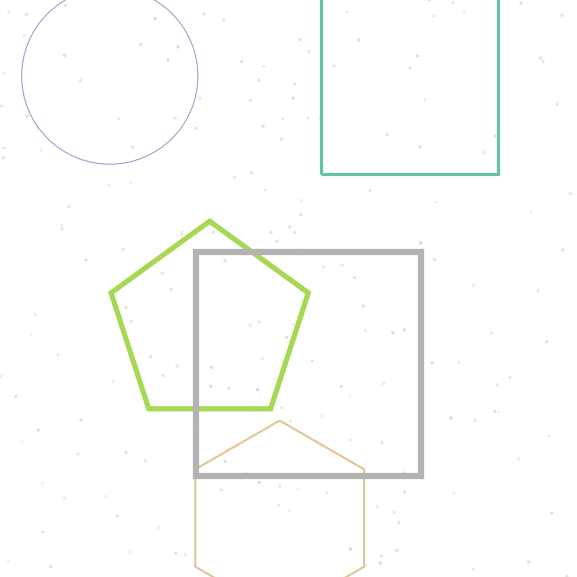[{"shape": "square", "thickness": 1.5, "radius": 0.77, "center": [0.709, 0.852]}, {"shape": "circle", "thickness": 0.5, "radius": 0.76, "center": [0.19, 0.867]}, {"shape": "pentagon", "thickness": 2.5, "radius": 0.9, "center": [0.363, 0.437]}, {"shape": "hexagon", "thickness": 1, "radius": 0.84, "center": [0.484, 0.102]}, {"shape": "square", "thickness": 3, "radius": 0.97, "center": [0.534, 0.368]}]